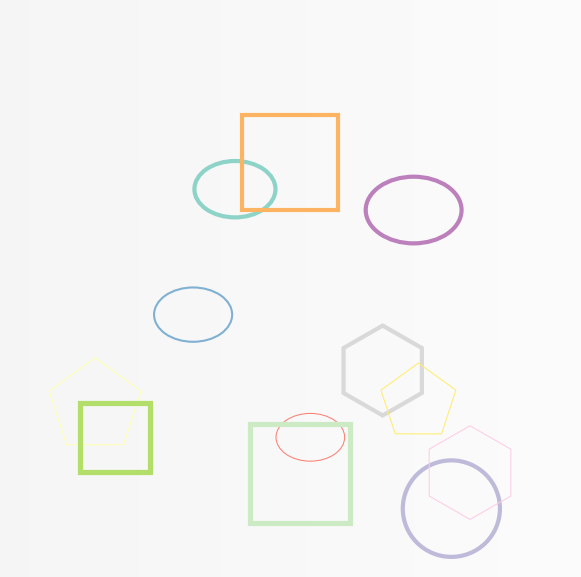[{"shape": "oval", "thickness": 2, "radius": 0.35, "center": [0.404, 0.672]}, {"shape": "pentagon", "thickness": 0.5, "radius": 0.42, "center": [0.164, 0.296]}, {"shape": "circle", "thickness": 2, "radius": 0.42, "center": [0.777, 0.118]}, {"shape": "oval", "thickness": 0.5, "radius": 0.3, "center": [0.534, 0.242]}, {"shape": "oval", "thickness": 1, "radius": 0.34, "center": [0.332, 0.454]}, {"shape": "square", "thickness": 2, "radius": 0.41, "center": [0.499, 0.717]}, {"shape": "square", "thickness": 2.5, "radius": 0.3, "center": [0.198, 0.241]}, {"shape": "hexagon", "thickness": 0.5, "radius": 0.41, "center": [0.809, 0.181]}, {"shape": "hexagon", "thickness": 2, "radius": 0.39, "center": [0.658, 0.358]}, {"shape": "oval", "thickness": 2, "radius": 0.41, "center": [0.712, 0.635]}, {"shape": "square", "thickness": 2.5, "radius": 0.43, "center": [0.517, 0.179]}, {"shape": "pentagon", "thickness": 0.5, "radius": 0.34, "center": [0.72, 0.303]}]